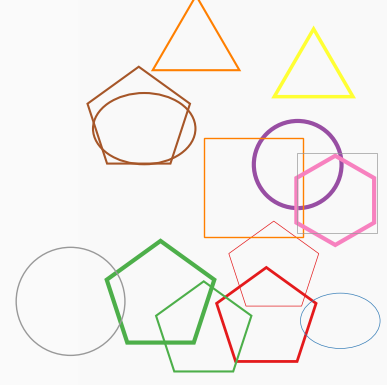[{"shape": "pentagon", "thickness": 2, "radius": 0.67, "center": [0.687, 0.17]}, {"shape": "pentagon", "thickness": 0.5, "radius": 0.61, "center": [0.707, 0.304]}, {"shape": "oval", "thickness": 0.5, "radius": 0.51, "center": [0.878, 0.167]}, {"shape": "pentagon", "thickness": 3, "radius": 0.73, "center": [0.414, 0.228]}, {"shape": "pentagon", "thickness": 1.5, "radius": 0.65, "center": [0.526, 0.14]}, {"shape": "circle", "thickness": 3, "radius": 0.57, "center": [0.768, 0.573]}, {"shape": "square", "thickness": 1, "radius": 0.64, "center": [0.654, 0.513]}, {"shape": "triangle", "thickness": 1.5, "radius": 0.65, "center": [0.506, 0.882]}, {"shape": "triangle", "thickness": 2.5, "radius": 0.59, "center": [0.809, 0.808]}, {"shape": "pentagon", "thickness": 1.5, "radius": 0.7, "center": [0.358, 0.688]}, {"shape": "oval", "thickness": 1.5, "radius": 0.66, "center": [0.372, 0.666]}, {"shape": "hexagon", "thickness": 3, "radius": 0.58, "center": [0.865, 0.48]}, {"shape": "circle", "thickness": 1, "radius": 0.7, "center": [0.182, 0.217]}, {"shape": "square", "thickness": 0.5, "radius": 0.52, "center": [0.869, 0.499]}]